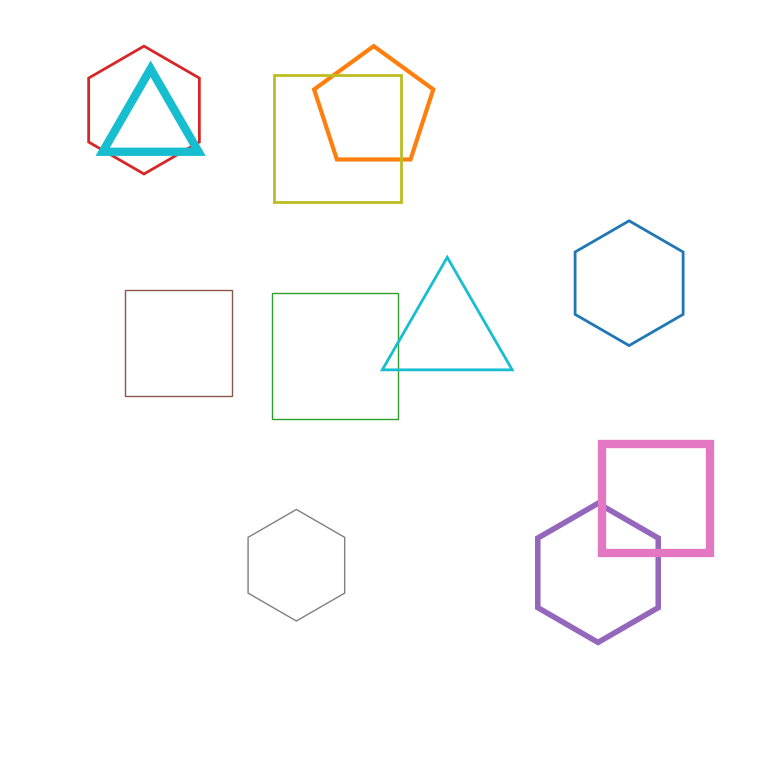[{"shape": "hexagon", "thickness": 1, "radius": 0.41, "center": [0.817, 0.632]}, {"shape": "pentagon", "thickness": 1.5, "radius": 0.41, "center": [0.485, 0.859]}, {"shape": "square", "thickness": 0.5, "radius": 0.41, "center": [0.435, 0.537]}, {"shape": "hexagon", "thickness": 1, "radius": 0.42, "center": [0.187, 0.857]}, {"shape": "hexagon", "thickness": 2, "radius": 0.45, "center": [0.777, 0.256]}, {"shape": "square", "thickness": 0.5, "radius": 0.35, "center": [0.232, 0.555]}, {"shape": "square", "thickness": 3, "radius": 0.35, "center": [0.852, 0.352]}, {"shape": "hexagon", "thickness": 0.5, "radius": 0.36, "center": [0.385, 0.266]}, {"shape": "square", "thickness": 1, "radius": 0.41, "center": [0.438, 0.82]}, {"shape": "triangle", "thickness": 1, "radius": 0.49, "center": [0.581, 0.568]}, {"shape": "triangle", "thickness": 3, "radius": 0.36, "center": [0.196, 0.839]}]